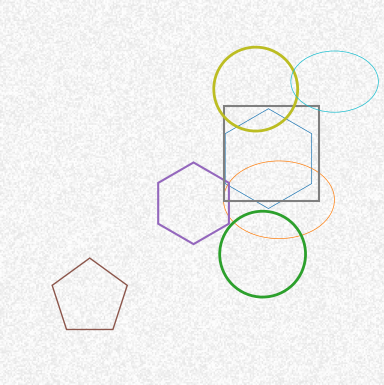[{"shape": "hexagon", "thickness": 0.5, "radius": 0.65, "center": [0.697, 0.588]}, {"shape": "oval", "thickness": 0.5, "radius": 0.72, "center": [0.725, 0.481]}, {"shape": "circle", "thickness": 2, "radius": 0.56, "center": [0.682, 0.34]}, {"shape": "hexagon", "thickness": 1.5, "radius": 0.53, "center": [0.503, 0.472]}, {"shape": "pentagon", "thickness": 1, "radius": 0.51, "center": [0.233, 0.227]}, {"shape": "square", "thickness": 1.5, "radius": 0.61, "center": [0.705, 0.602]}, {"shape": "circle", "thickness": 2, "radius": 0.54, "center": [0.664, 0.769]}, {"shape": "oval", "thickness": 0.5, "radius": 0.57, "center": [0.869, 0.788]}]